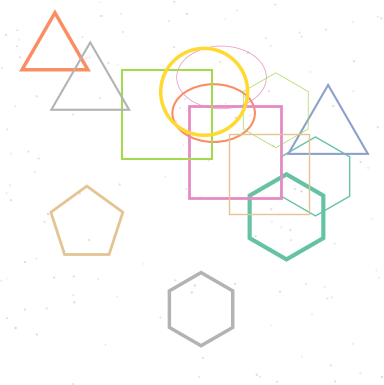[{"shape": "hexagon", "thickness": 3, "radius": 0.55, "center": [0.744, 0.437]}, {"shape": "hexagon", "thickness": 1, "radius": 0.51, "center": [0.819, 0.542]}, {"shape": "triangle", "thickness": 2.5, "radius": 0.49, "center": [0.143, 0.868]}, {"shape": "oval", "thickness": 1.5, "radius": 0.54, "center": [0.555, 0.706]}, {"shape": "triangle", "thickness": 1.5, "radius": 0.6, "center": [0.852, 0.66]}, {"shape": "oval", "thickness": 0.5, "radius": 0.58, "center": [0.575, 0.799]}, {"shape": "square", "thickness": 2, "radius": 0.6, "center": [0.61, 0.604]}, {"shape": "square", "thickness": 1.5, "radius": 0.58, "center": [0.433, 0.703]}, {"shape": "hexagon", "thickness": 0.5, "radius": 0.49, "center": [0.716, 0.714]}, {"shape": "circle", "thickness": 2.5, "radius": 0.56, "center": [0.53, 0.761]}, {"shape": "pentagon", "thickness": 2, "radius": 0.49, "center": [0.226, 0.418]}, {"shape": "square", "thickness": 1, "radius": 0.52, "center": [0.698, 0.548]}, {"shape": "triangle", "thickness": 1.5, "radius": 0.58, "center": [0.234, 0.773]}, {"shape": "hexagon", "thickness": 2.5, "radius": 0.47, "center": [0.522, 0.197]}]